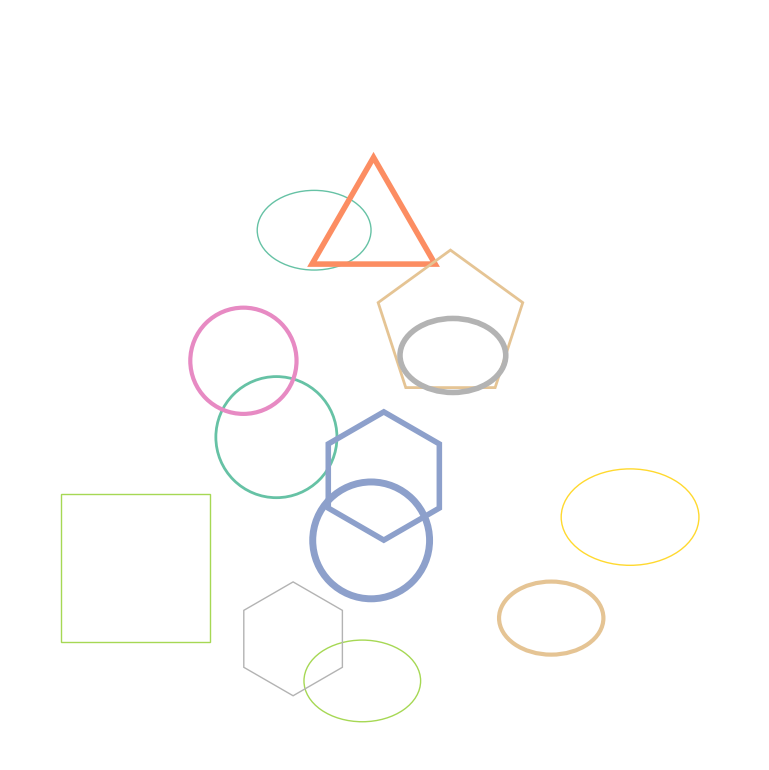[{"shape": "oval", "thickness": 0.5, "radius": 0.37, "center": [0.408, 0.701]}, {"shape": "circle", "thickness": 1, "radius": 0.39, "center": [0.359, 0.432]}, {"shape": "triangle", "thickness": 2, "radius": 0.46, "center": [0.485, 0.703]}, {"shape": "hexagon", "thickness": 2, "radius": 0.42, "center": [0.498, 0.382]}, {"shape": "circle", "thickness": 2.5, "radius": 0.38, "center": [0.482, 0.298]}, {"shape": "circle", "thickness": 1.5, "radius": 0.34, "center": [0.316, 0.531]}, {"shape": "square", "thickness": 0.5, "radius": 0.48, "center": [0.176, 0.263]}, {"shape": "oval", "thickness": 0.5, "radius": 0.38, "center": [0.471, 0.116]}, {"shape": "oval", "thickness": 0.5, "radius": 0.45, "center": [0.818, 0.328]}, {"shape": "pentagon", "thickness": 1, "radius": 0.49, "center": [0.585, 0.576]}, {"shape": "oval", "thickness": 1.5, "radius": 0.34, "center": [0.716, 0.197]}, {"shape": "hexagon", "thickness": 0.5, "radius": 0.37, "center": [0.381, 0.17]}, {"shape": "oval", "thickness": 2, "radius": 0.34, "center": [0.588, 0.538]}]